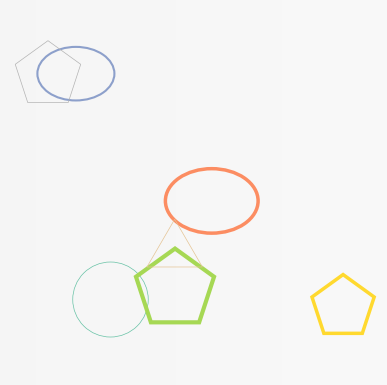[{"shape": "circle", "thickness": 0.5, "radius": 0.49, "center": [0.285, 0.222]}, {"shape": "oval", "thickness": 2.5, "radius": 0.6, "center": [0.546, 0.478]}, {"shape": "oval", "thickness": 1.5, "radius": 0.5, "center": [0.196, 0.809]}, {"shape": "pentagon", "thickness": 3, "radius": 0.53, "center": [0.452, 0.248]}, {"shape": "pentagon", "thickness": 2.5, "radius": 0.42, "center": [0.885, 0.202]}, {"shape": "triangle", "thickness": 0.5, "radius": 0.41, "center": [0.451, 0.348]}, {"shape": "pentagon", "thickness": 0.5, "radius": 0.44, "center": [0.124, 0.806]}]